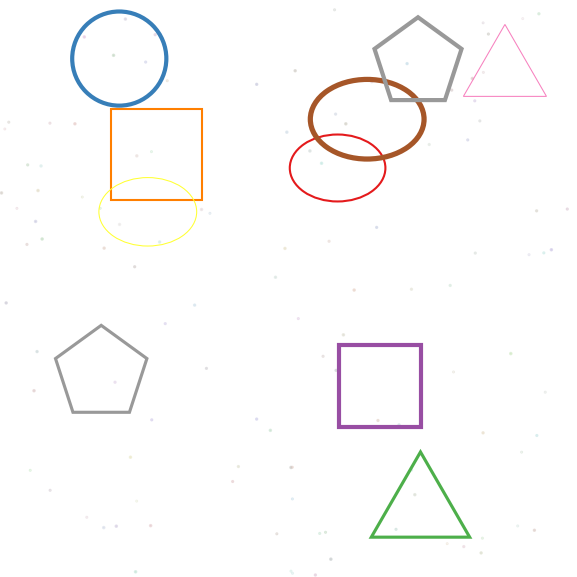[{"shape": "oval", "thickness": 1, "radius": 0.41, "center": [0.585, 0.708]}, {"shape": "circle", "thickness": 2, "radius": 0.41, "center": [0.207, 0.898]}, {"shape": "triangle", "thickness": 1.5, "radius": 0.49, "center": [0.728, 0.118]}, {"shape": "square", "thickness": 2, "radius": 0.35, "center": [0.658, 0.33]}, {"shape": "square", "thickness": 1, "radius": 0.39, "center": [0.272, 0.732]}, {"shape": "oval", "thickness": 0.5, "radius": 0.42, "center": [0.256, 0.632]}, {"shape": "oval", "thickness": 2.5, "radius": 0.49, "center": [0.636, 0.793]}, {"shape": "triangle", "thickness": 0.5, "radius": 0.42, "center": [0.874, 0.874]}, {"shape": "pentagon", "thickness": 1.5, "radius": 0.42, "center": [0.175, 0.353]}, {"shape": "pentagon", "thickness": 2, "radius": 0.4, "center": [0.724, 0.89]}]